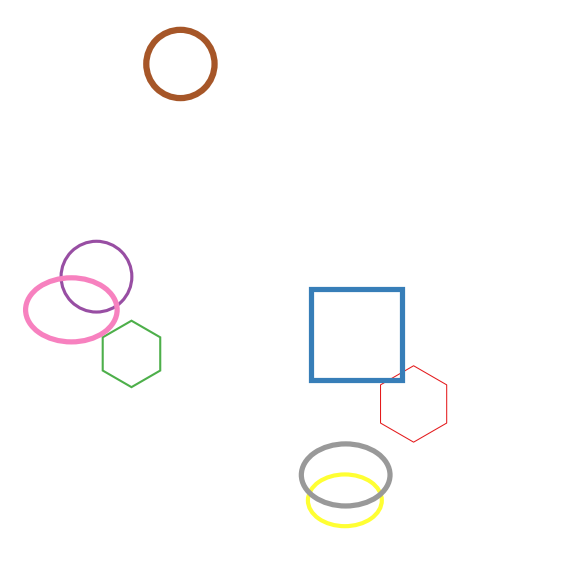[{"shape": "hexagon", "thickness": 0.5, "radius": 0.33, "center": [0.716, 0.3]}, {"shape": "square", "thickness": 2.5, "radius": 0.39, "center": [0.618, 0.419]}, {"shape": "hexagon", "thickness": 1, "radius": 0.29, "center": [0.228, 0.386]}, {"shape": "circle", "thickness": 1.5, "radius": 0.31, "center": [0.167, 0.52]}, {"shape": "oval", "thickness": 2, "radius": 0.32, "center": [0.597, 0.133]}, {"shape": "circle", "thickness": 3, "radius": 0.3, "center": [0.312, 0.888]}, {"shape": "oval", "thickness": 2.5, "radius": 0.4, "center": [0.124, 0.463]}, {"shape": "oval", "thickness": 2.5, "radius": 0.38, "center": [0.599, 0.177]}]